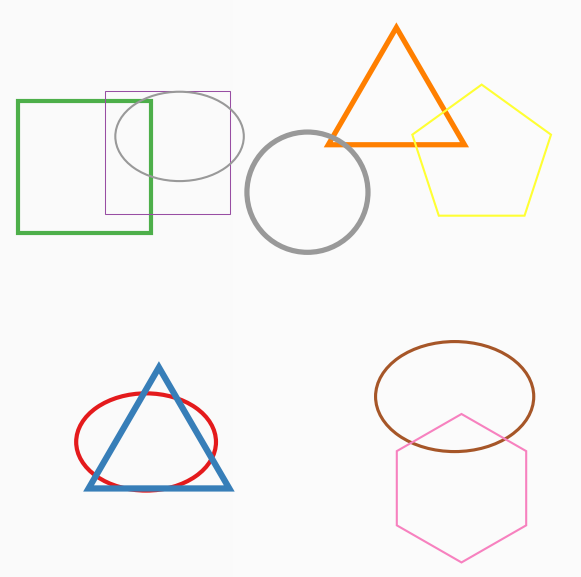[{"shape": "oval", "thickness": 2, "radius": 0.6, "center": [0.251, 0.234]}, {"shape": "triangle", "thickness": 3, "radius": 0.7, "center": [0.273, 0.223]}, {"shape": "square", "thickness": 2, "radius": 0.57, "center": [0.146, 0.71]}, {"shape": "square", "thickness": 0.5, "radius": 0.54, "center": [0.288, 0.735]}, {"shape": "triangle", "thickness": 2.5, "radius": 0.68, "center": [0.682, 0.816]}, {"shape": "pentagon", "thickness": 1, "radius": 0.63, "center": [0.829, 0.727]}, {"shape": "oval", "thickness": 1.5, "radius": 0.68, "center": [0.782, 0.312]}, {"shape": "hexagon", "thickness": 1, "radius": 0.64, "center": [0.794, 0.154]}, {"shape": "oval", "thickness": 1, "radius": 0.55, "center": [0.309, 0.763]}, {"shape": "circle", "thickness": 2.5, "radius": 0.52, "center": [0.529, 0.666]}]